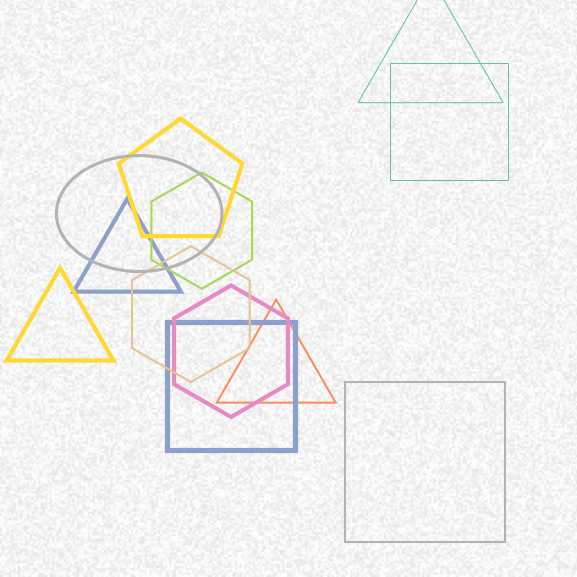[{"shape": "triangle", "thickness": 0.5, "radius": 0.73, "center": [0.746, 0.894]}, {"shape": "square", "thickness": 0.5, "radius": 0.51, "center": [0.778, 0.789]}, {"shape": "triangle", "thickness": 1, "radius": 0.59, "center": [0.478, 0.361]}, {"shape": "square", "thickness": 2.5, "radius": 0.56, "center": [0.401, 0.33]}, {"shape": "triangle", "thickness": 2, "radius": 0.54, "center": [0.22, 0.548]}, {"shape": "hexagon", "thickness": 2, "radius": 0.57, "center": [0.4, 0.391]}, {"shape": "hexagon", "thickness": 1, "radius": 0.5, "center": [0.349, 0.6]}, {"shape": "triangle", "thickness": 2, "radius": 0.53, "center": [0.104, 0.428]}, {"shape": "pentagon", "thickness": 2, "radius": 0.56, "center": [0.313, 0.681]}, {"shape": "hexagon", "thickness": 1, "radius": 0.59, "center": [0.33, 0.455]}, {"shape": "square", "thickness": 1, "radius": 0.69, "center": [0.736, 0.199]}, {"shape": "oval", "thickness": 1.5, "radius": 0.72, "center": [0.241, 0.629]}]